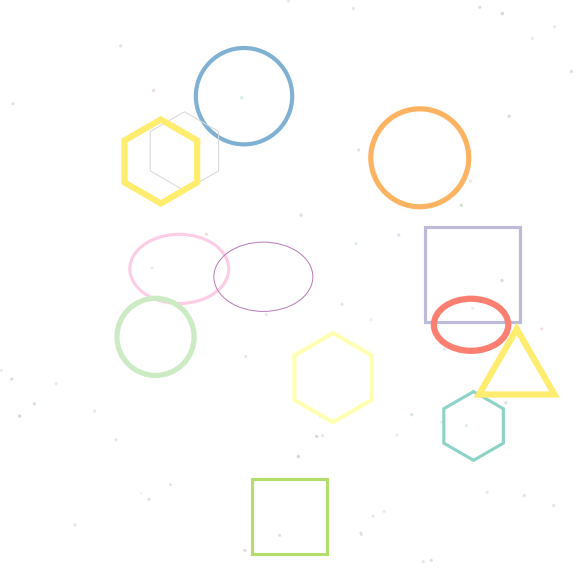[{"shape": "hexagon", "thickness": 1.5, "radius": 0.3, "center": [0.82, 0.262]}, {"shape": "hexagon", "thickness": 2, "radius": 0.39, "center": [0.577, 0.345]}, {"shape": "square", "thickness": 1.5, "radius": 0.41, "center": [0.817, 0.525]}, {"shape": "oval", "thickness": 3, "radius": 0.32, "center": [0.816, 0.437]}, {"shape": "circle", "thickness": 2, "radius": 0.42, "center": [0.423, 0.833]}, {"shape": "circle", "thickness": 2.5, "radius": 0.42, "center": [0.727, 0.726]}, {"shape": "square", "thickness": 1.5, "radius": 0.33, "center": [0.501, 0.105]}, {"shape": "oval", "thickness": 1.5, "radius": 0.43, "center": [0.31, 0.534]}, {"shape": "hexagon", "thickness": 0.5, "radius": 0.34, "center": [0.319, 0.737]}, {"shape": "oval", "thickness": 0.5, "radius": 0.43, "center": [0.456, 0.52]}, {"shape": "circle", "thickness": 2.5, "radius": 0.33, "center": [0.269, 0.416]}, {"shape": "triangle", "thickness": 3, "radius": 0.38, "center": [0.895, 0.354]}, {"shape": "hexagon", "thickness": 3, "radius": 0.36, "center": [0.278, 0.72]}]